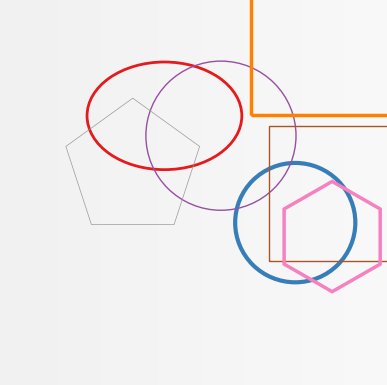[{"shape": "oval", "thickness": 2, "radius": 1.0, "center": [0.424, 0.699]}, {"shape": "circle", "thickness": 3, "radius": 0.78, "center": [0.762, 0.422]}, {"shape": "circle", "thickness": 1, "radius": 0.97, "center": [0.57, 0.648]}, {"shape": "square", "thickness": 2.5, "radius": 0.96, "center": [0.84, 0.894]}, {"shape": "square", "thickness": 1, "radius": 0.88, "center": [0.872, 0.497]}, {"shape": "hexagon", "thickness": 2.5, "radius": 0.72, "center": [0.857, 0.386]}, {"shape": "pentagon", "thickness": 0.5, "radius": 0.91, "center": [0.343, 0.564]}]